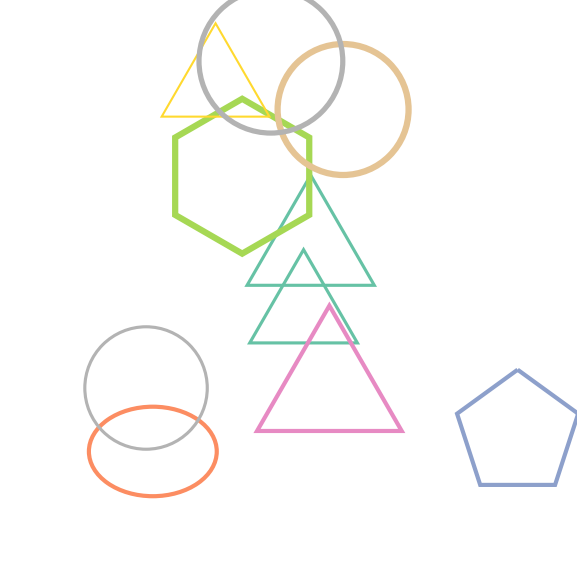[{"shape": "triangle", "thickness": 1.5, "radius": 0.54, "center": [0.526, 0.459]}, {"shape": "triangle", "thickness": 1.5, "radius": 0.64, "center": [0.538, 0.569]}, {"shape": "oval", "thickness": 2, "radius": 0.55, "center": [0.265, 0.217]}, {"shape": "pentagon", "thickness": 2, "radius": 0.55, "center": [0.896, 0.249]}, {"shape": "triangle", "thickness": 2, "radius": 0.72, "center": [0.57, 0.325]}, {"shape": "hexagon", "thickness": 3, "radius": 0.67, "center": [0.419, 0.694]}, {"shape": "triangle", "thickness": 1, "radius": 0.54, "center": [0.373, 0.851]}, {"shape": "circle", "thickness": 3, "radius": 0.57, "center": [0.594, 0.81]}, {"shape": "circle", "thickness": 1.5, "radius": 0.53, "center": [0.253, 0.327]}, {"shape": "circle", "thickness": 2.5, "radius": 0.62, "center": [0.469, 0.893]}]